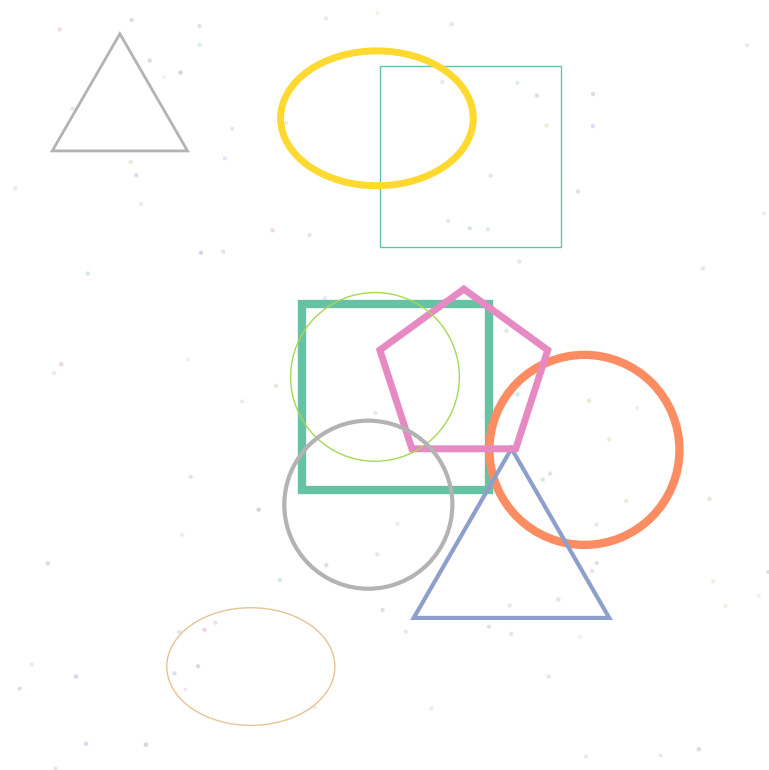[{"shape": "square", "thickness": 3, "radius": 0.61, "center": [0.514, 0.485]}, {"shape": "square", "thickness": 0.5, "radius": 0.59, "center": [0.612, 0.796]}, {"shape": "circle", "thickness": 3, "radius": 0.62, "center": [0.759, 0.416]}, {"shape": "triangle", "thickness": 1.5, "radius": 0.73, "center": [0.664, 0.271]}, {"shape": "pentagon", "thickness": 2.5, "radius": 0.57, "center": [0.602, 0.51]}, {"shape": "circle", "thickness": 0.5, "radius": 0.55, "center": [0.487, 0.511]}, {"shape": "oval", "thickness": 2.5, "radius": 0.63, "center": [0.49, 0.846]}, {"shape": "oval", "thickness": 0.5, "radius": 0.55, "center": [0.326, 0.134]}, {"shape": "circle", "thickness": 1.5, "radius": 0.55, "center": [0.478, 0.345]}, {"shape": "triangle", "thickness": 1, "radius": 0.51, "center": [0.156, 0.855]}]